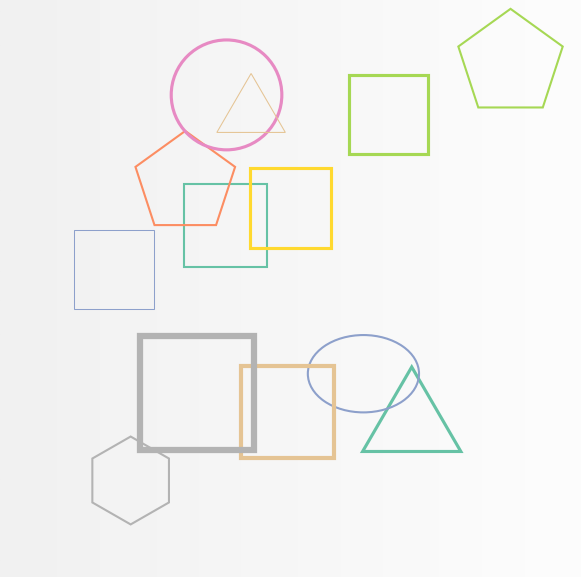[{"shape": "triangle", "thickness": 1.5, "radius": 0.49, "center": [0.708, 0.266]}, {"shape": "square", "thickness": 1, "radius": 0.36, "center": [0.387, 0.608]}, {"shape": "pentagon", "thickness": 1, "radius": 0.45, "center": [0.319, 0.682]}, {"shape": "oval", "thickness": 1, "radius": 0.48, "center": [0.625, 0.352]}, {"shape": "square", "thickness": 0.5, "radius": 0.34, "center": [0.196, 0.533]}, {"shape": "circle", "thickness": 1.5, "radius": 0.48, "center": [0.39, 0.835]}, {"shape": "pentagon", "thickness": 1, "radius": 0.47, "center": [0.878, 0.889]}, {"shape": "square", "thickness": 1.5, "radius": 0.34, "center": [0.668, 0.801]}, {"shape": "square", "thickness": 1.5, "radius": 0.35, "center": [0.5, 0.64]}, {"shape": "square", "thickness": 2, "radius": 0.4, "center": [0.494, 0.286]}, {"shape": "triangle", "thickness": 0.5, "radius": 0.34, "center": [0.432, 0.804]}, {"shape": "square", "thickness": 3, "radius": 0.49, "center": [0.338, 0.319]}, {"shape": "hexagon", "thickness": 1, "radius": 0.38, "center": [0.225, 0.167]}]